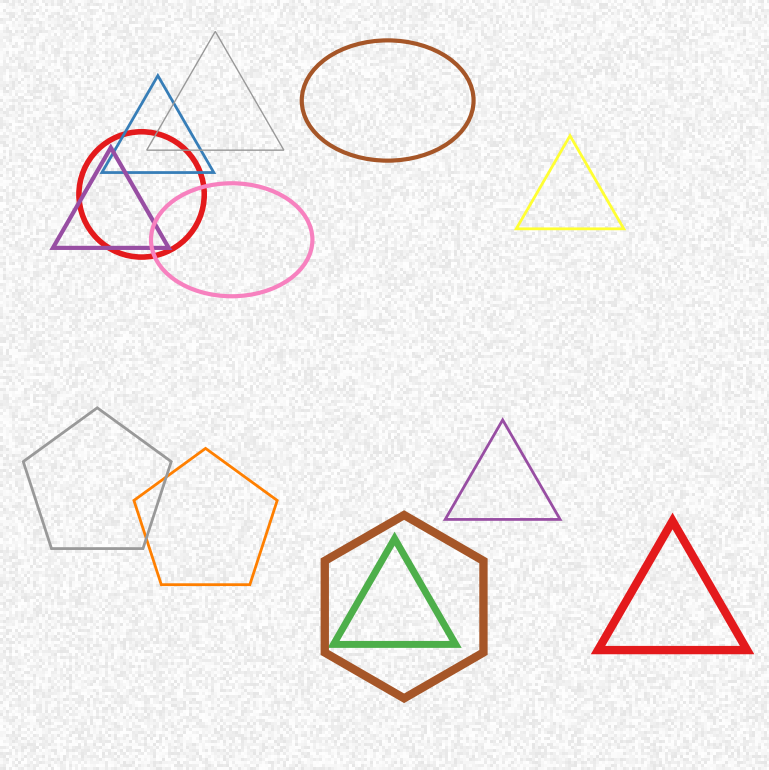[{"shape": "triangle", "thickness": 3, "radius": 0.56, "center": [0.873, 0.212]}, {"shape": "circle", "thickness": 2, "radius": 0.41, "center": [0.184, 0.748]}, {"shape": "triangle", "thickness": 1, "radius": 0.42, "center": [0.205, 0.818]}, {"shape": "triangle", "thickness": 2.5, "radius": 0.46, "center": [0.512, 0.209]}, {"shape": "triangle", "thickness": 1, "radius": 0.43, "center": [0.653, 0.369]}, {"shape": "triangle", "thickness": 1.5, "radius": 0.43, "center": [0.144, 0.721]}, {"shape": "pentagon", "thickness": 1, "radius": 0.49, "center": [0.267, 0.32]}, {"shape": "triangle", "thickness": 1, "radius": 0.4, "center": [0.74, 0.743]}, {"shape": "oval", "thickness": 1.5, "radius": 0.56, "center": [0.503, 0.869]}, {"shape": "hexagon", "thickness": 3, "radius": 0.59, "center": [0.525, 0.212]}, {"shape": "oval", "thickness": 1.5, "radius": 0.52, "center": [0.301, 0.689]}, {"shape": "triangle", "thickness": 0.5, "radius": 0.51, "center": [0.28, 0.856]}, {"shape": "pentagon", "thickness": 1, "radius": 0.51, "center": [0.126, 0.369]}]